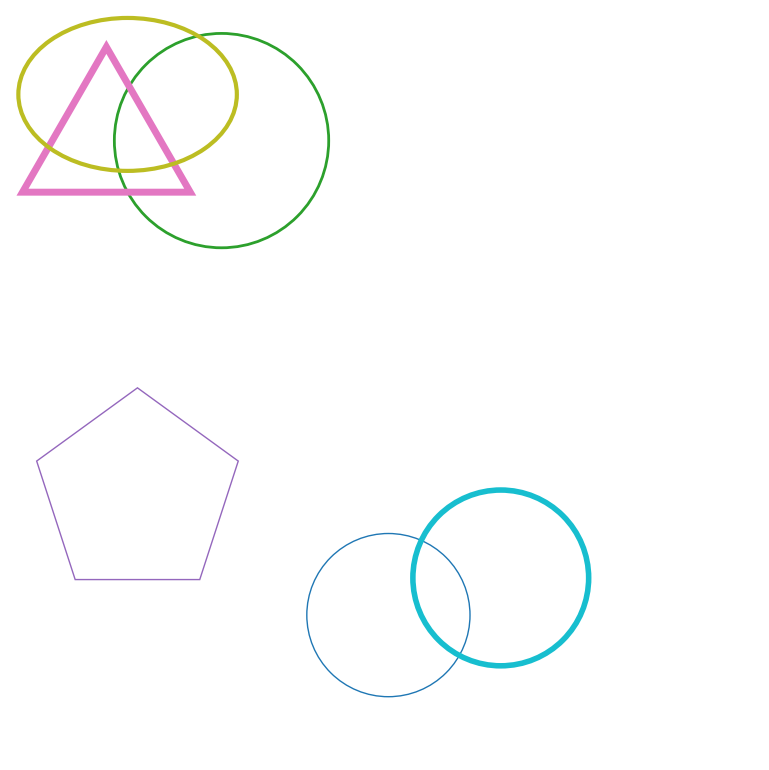[{"shape": "circle", "thickness": 0.5, "radius": 0.53, "center": [0.504, 0.201]}, {"shape": "circle", "thickness": 1, "radius": 0.7, "center": [0.288, 0.817]}, {"shape": "pentagon", "thickness": 0.5, "radius": 0.69, "center": [0.179, 0.359]}, {"shape": "triangle", "thickness": 2.5, "radius": 0.63, "center": [0.138, 0.813]}, {"shape": "oval", "thickness": 1.5, "radius": 0.71, "center": [0.166, 0.877]}, {"shape": "circle", "thickness": 2, "radius": 0.57, "center": [0.65, 0.249]}]